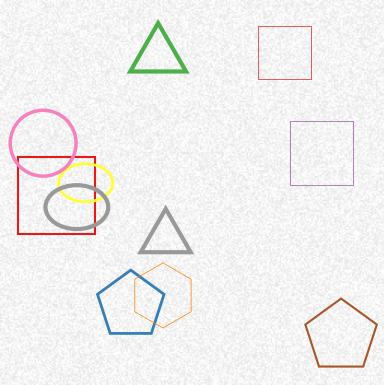[{"shape": "square", "thickness": 0.5, "radius": 0.34, "center": [0.74, 0.863]}, {"shape": "square", "thickness": 1.5, "radius": 0.5, "center": [0.148, 0.491]}, {"shape": "pentagon", "thickness": 2, "radius": 0.45, "center": [0.34, 0.208]}, {"shape": "triangle", "thickness": 3, "radius": 0.42, "center": [0.411, 0.856]}, {"shape": "square", "thickness": 0.5, "radius": 0.41, "center": [0.835, 0.603]}, {"shape": "hexagon", "thickness": 0.5, "radius": 0.42, "center": [0.423, 0.233]}, {"shape": "oval", "thickness": 2, "radius": 0.35, "center": [0.222, 0.525]}, {"shape": "pentagon", "thickness": 1.5, "radius": 0.49, "center": [0.886, 0.127]}, {"shape": "circle", "thickness": 2.5, "radius": 0.43, "center": [0.112, 0.628]}, {"shape": "triangle", "thickness": 3, "radius": 0.38, "center": [0.43, 0.382]}, {"shape": "oval", "thickness": 3, "radius": 0.41, "center": [0.2, 0.462]}]